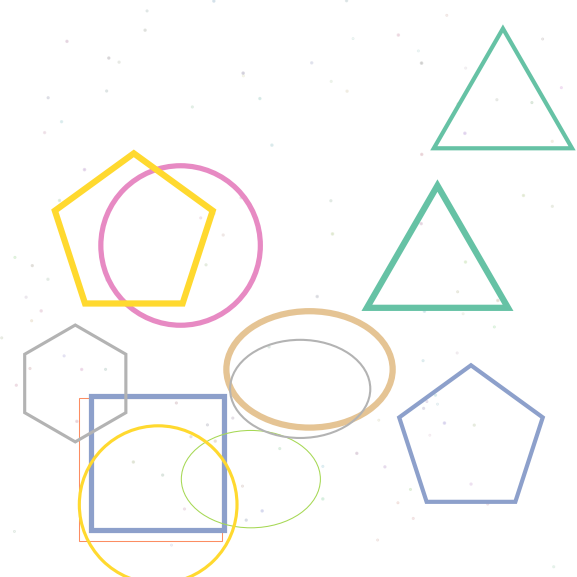[{"shape": "triangle", "thickness": 2, "radius": 0.69, "center": [0.871, 0.811]}, {"shape": "triangle", "thickness": 3, "radius": 0.71, "center": [0.758, 0.537]}, {"shape": "square", "thickness": 0.5, "radius": 0.62, "center": [0.26, 0.187]}, {"shape": "pentagon", "thickness": 2, "radius": 0.65, "center": [0.816, 0.236]}, {"shape": "square", "thickness": 2.5, "radius": 0.58, "center": [0.273, 0.197]}, {"shape": "circle", "thickness": 2.5, "radius": 0.69, "center": [0.313, 0.574]}, {"shape": "oval", "thickness": 0.5, "radius": 0.6, "center": [0.434, 0.169]}, {"shape": "pentagon", "thickness": 3, "radius": 0.72, "center": [0.232, 0.59]}, {"shape": "circle", "thickness": 1.5, "radius": 0.68, "center": [0.274, 0.125]}, {"shape": "oval", "thickness": 3, "radius": 0.72, "center": [0.536, 0.359]}, {"shape": "hexagon", "thickness": 1.5, "radius": 0.51, "center": [0.13, 0.335]}, {"shape": "oval", "thickness": 1, "radius": 0.61, "center": [0.52, 0.326]}]